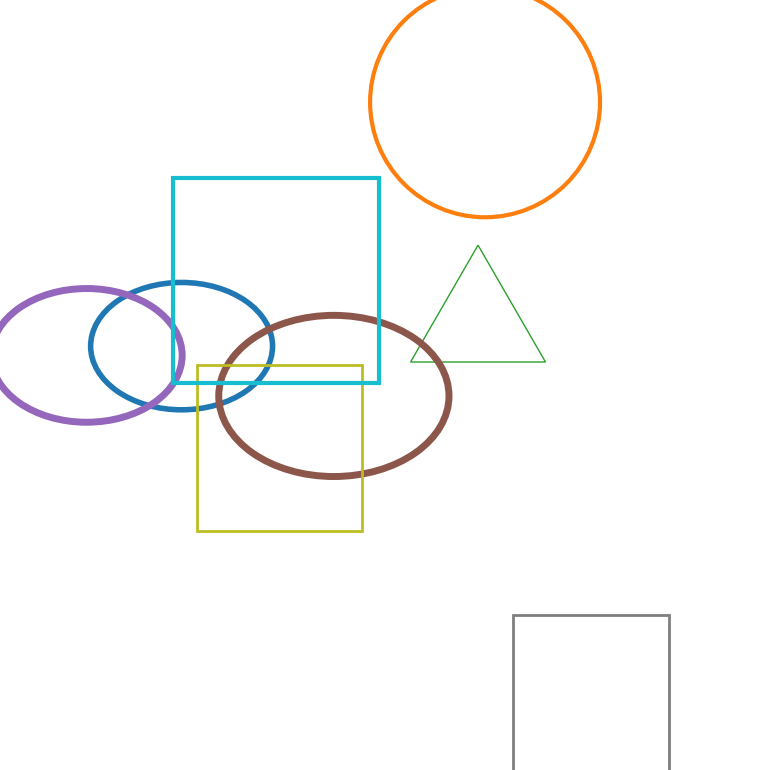[{"shape": "oval", "thickness": 2, "radius": 0.59, "center": [0.236, 0.55]}, {"shape": "circle", "thickness": 1.5, "radius": 0.75, "center": [0.63, 0.867]}, {"shape": "triangle", "thickness": 0.5, "radius": 0.51, "center": [0.621, 0.58]}, {"shape": "oval", "thickness": 2.5, "radius": 0.62, "center": [0.113, 0.538]}, {"shape": "oval", "thickness": 2.5, "radius": 0.75, "center": [0.434, 0.486]}, {"shape": "square", "thickness": 1, "radius": 0.51, "center": [0.768, 0.1]}, {"shape": "square", "thickness": 1, "radius": 0.54, "center": [0.363, 0.418]}, {"shape": "square", "thickness": 1.5, "radius": 0.67, "center": [0.358, 0.636]}]